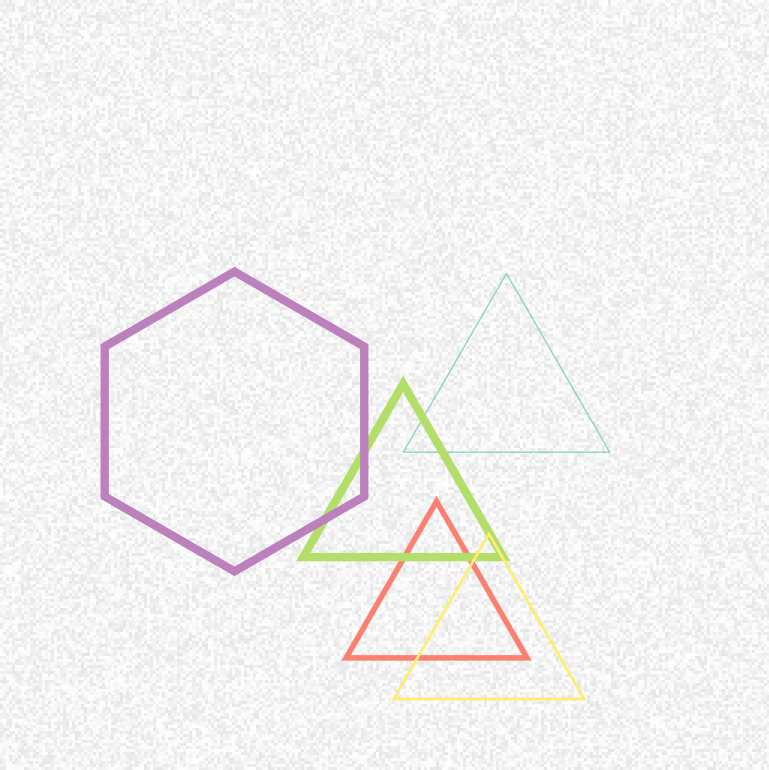[{"shape": "triangle", "thickness": 0.5, "radius": 0.77, "center": [0.658, 0.49]}, {"shape": "triangle", "thickness": 2, "radius": 0.68, "center": [0.567, 0.213]}, {"shape": "triangle", "thickness": 3, "radius": 0.75, "center": [0.524, 0.351]}, {"shape": "hexagon", "thickness": 3, "radius": 0.97, "center": [0.305, 0.453]}, {"shape": "triangle", "thickness": 1, "radius": 0.71, "center": [0.635, 0.164]}]